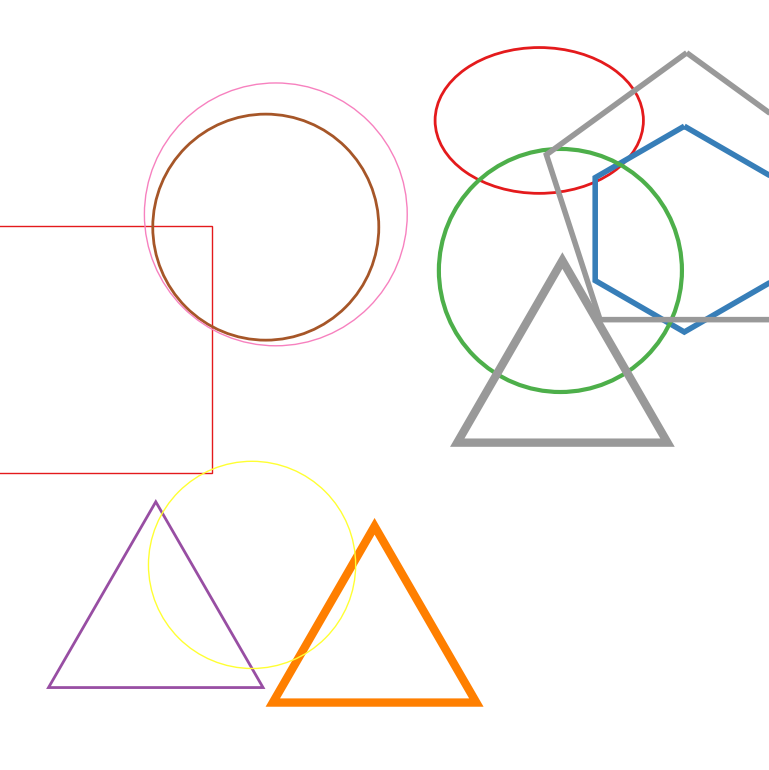[{"shape": "square", "thickness": 0.5, "radius": 0.8, "center": [0.115, 0.546]}, {"shape": "oval", "thickness": 1, "radius": 0.68, "center": [0.7, 0.844]}, {"shape": "hexagon", "thickness": 2, "radius": 0.67, "center": [0.889, 0.702]}, {"shape": "circle", "thickness": 1.5, "radius": 0.79, "center": [0.728, 0.649]}, {"shape": "triangle", "thickness": 1, "radius": 0.8, "center": [0.202, 0.187]}, {"shape": "triangle", "thickness": 3, "radius": 0.76, "center": [0.486, 0.164]}, {"shape": "circle", "thickness": 0.5, "radius": 0.67, "center": [0.327, 0.266]}, {"shape": "circle", "thickness": 1, "radius": 0.73, "center": [0.345, 0.705]}, {"shape": "circle", "thickness": 0.5, "radius": 0.85, "center": [0.358, 0.722]}, {"shape": "pentagon", "thickness": 2, "radius": 0.96, "center": [0.892, 0.74]}, {"shape": "triangle", "thickness": 3, "radius": 0.79, "center": [0.73, 0.504]}]